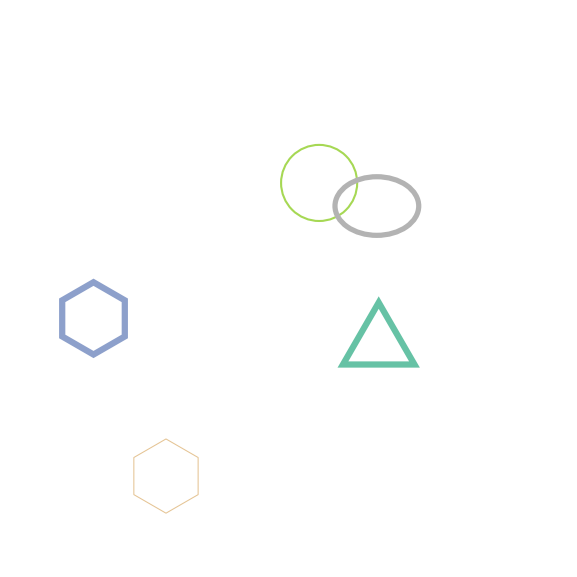[{"shape": "triangle", "thickness": 3, "radius": 0.36, "center": [0.656, 0.404]}, {"shape": "hexagon", "thickness": 3, "radius": 0.31, "center": [0.162, 0.448]}, {"shape": "circle", "thickness": 1, "radius": 0.33, "center": [0.553, 0.682]}, {"shape": "hexagon", "thickness": 0.5, "radius": 0.32, "center": [0.287, 0.175]}, {"shape": "oval", "thickness": 2.5, "radius": 0.36, "center": [0.653, 0.642]}]